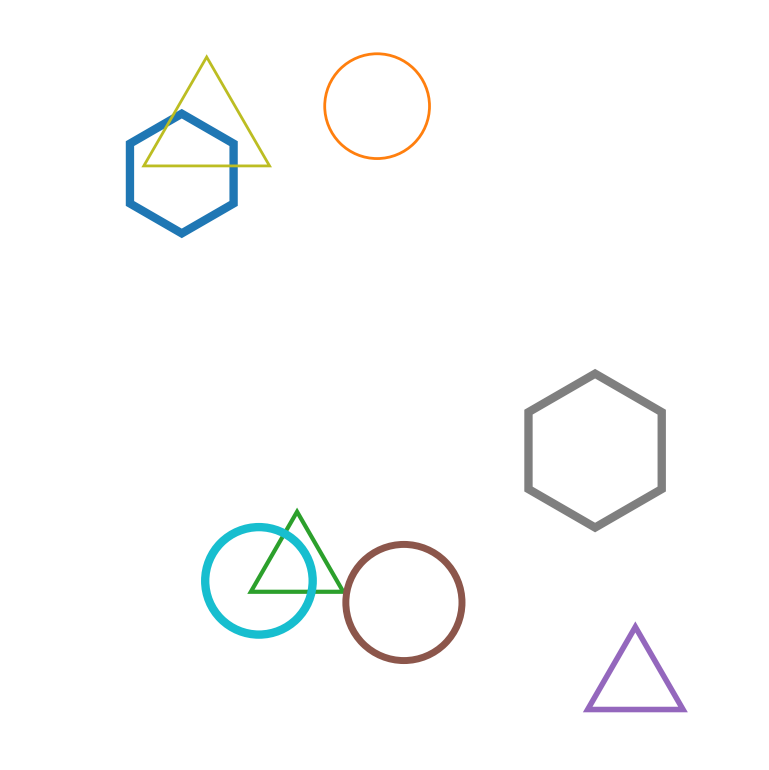[{"shape": "hexagon", "thickness": 3, "radius": 0.39, "center": [0.236, 0.775]}, {"shape": "circle", "thickness": 1, "radius": 0.34, "center": [0.49, 0.862]}, {"shape": "triangle", "thickness": 1.5, "radius": 0.35, "center": [0.386, 0.266]}, {"shape": "triangle", "thickness": 2, "radius": 0.36, "center": [0.825, 0.114]}, {"shape": "circle", "thickness": 2.5, "radius": 0.38, "center": [0.525, 0.218]}, {"shape": "hexagon", "thickness": 3, "radius": 0.5, "center": [0.773, 0.415]}, {"shape": "triangle", "thickness": 1, "radius": 0.47, "center": [0.268, 0.832]}, {"shape": "circle", "thickness": 3, "radius": 0.35, "center": [0.336, 0.246]}]